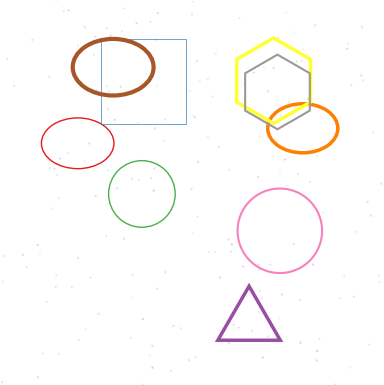[{"shape": "oval", "thickness": 1, "radius": 0.47, "center": [0.202, 0.628]}, {"shape": "square", "thickness": 0.5, "radius": 0.55, "center": [0.372, 0.788]}, {"shape": "circle", "thickness": 1, "radius": 0.43, "center": [0.369, 0.496]}, {"shape": "triangle", "thickness": 2.5, "radius": 0.47, "center": [0.647, 0.163]}, {"shape": "oval", "thickness": 2.5, "radius": 0.46, "center": [0.786, 0.667]}, {"shape": "hexagon", "thickness": 2.5, "radius": 0.55, "center": [0.711, 0.79]}, {"shape": "oval", "thickness": 3, "radius": 0.52, "center": [0.294, 0.825]}, {"shape": "circle", "thickness": 1.5, "radius": 0.55, "center": [0.727, 0.401]}, {"shape": "hexagon", "thickness": 1.5, "radius": 0.48, "center": [0.721, 0.761]}]